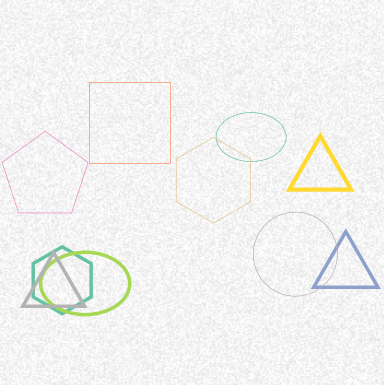[{"shape": "hexagon", "thickness": 2.5, "radius": 0.43, "center": [0.161, 0.272]}, {"shape": "oval", "thickness": 0.5, "radius": 0.45, "center": [0.652, 0.644]}, {"shape": "square", "thickness": 0.5, "radius": 0.53, "center": [0.336, 0.682]}, {"shape": "triangle", "thickness": 2.5, "radius": 0.48, "center": [0.898, 0.302]}, {"shape": "pentagon", "thickness": 0.5, "radius": 0.59, "center": [0.117, 0.542]}, {"shape": "oval", "thickness": 2.5, "radius": 0.58, "center": [0.221, 0.264]}, {"shape": "triangle", "thickness": 3, "radius": 0.46, "center": [0.832, 0.554]}, {"shape": "hexagon", "thickness": 0.5, "radius": 0.56, "center": [0.554, 0.532]}, {"shape": "circle", "thickness": 0.5, "radius": 0.55, "center": [0.767, 0.34]}, {"shape": "triangle", "thickness": 2.5, "radius": 0.46, "center": [0.14, 0.251]}]